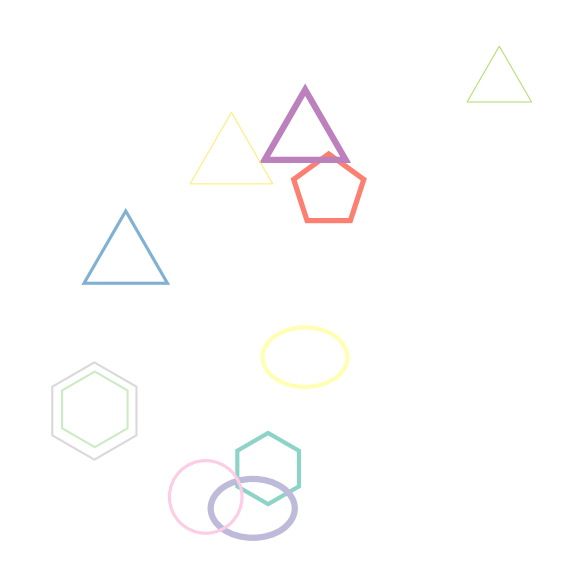[{"shape": "hexagon", "thickness": 2, "radius": 0.31, "center": [0.464, 0.188]}, {"shape": "oval", "thickness": 2, "radius": 0.37, "center": [0.528, 0.381]}, {"shape": "oval", "thickness": 3, "radius": 0.36, "center": [0.438, 0.119]}, {"shape": "pentagon", "thickness": 2.5, "radius": 0.32, "center": [0.569, 0.669]}, {"shape": "triangle", "thickness": 1.5, "radius": 0.42, "center": [0.218, 0.55]}, {"shape": "triangle", "thickness": 0.5, "radius": 0.32, "center": [0.865, 0.855]}, {"shape": "circle", "thickness": 1.5, "radius": 0.31, "center": [0.356, 0.139]}, {"shape": "hexagon", "thickness": 1, "radius": 0.42, "center": [0.163, 0.287]}, {"shape": "triangle", "thickness": 3, "radius": 0.4, "center": [0.528, 0.763]}, {"shape": "hexagon", "thickness": 1, "radius": 0.33, "center": [0.164, 0.29]}, {"shape": "triangle", "thickness": 0.5, "radius": 0.41, "center": [0.401, 0.722]}]